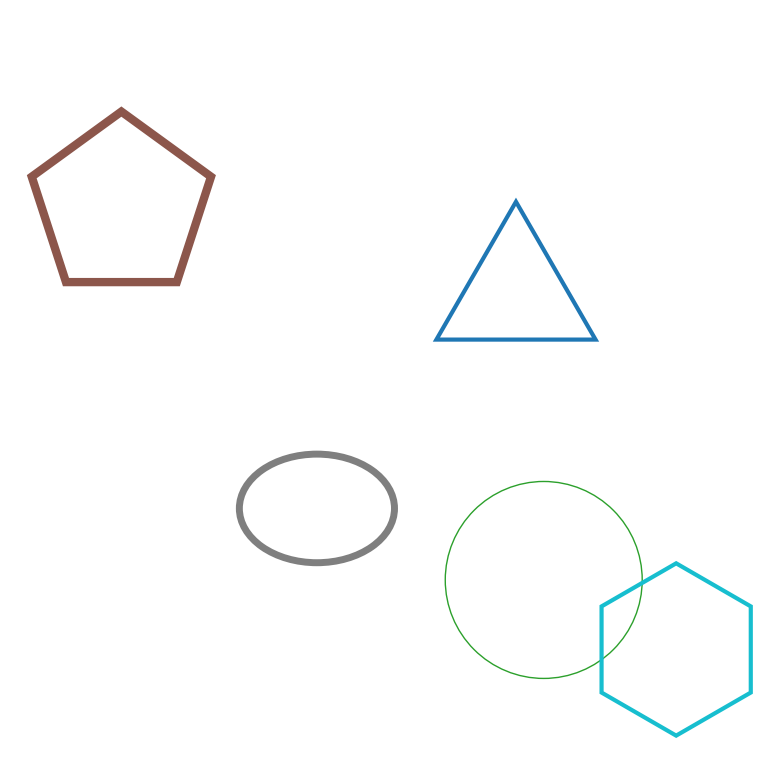[{"shape": "triangle", "thickness": 1.5, "radius": 0.6, "center": [0.67, 0.619]}, {"shape": "circle", "thickness": 0.5, "radius": 0.64, "center": [0.706, 0.247]}, {"shape": "pentagon", "thickness": 3, "radius": 0.61, "center": [0.158, 0.733]}, {"shape": "oval", "thickness": 2.5, "radius": 0.5, "center": [0.412, 0.34]}, {"shape": "hexagon", "thickness": 1.5, "radius": 0.56, "center": [0.878, 0.157]}]